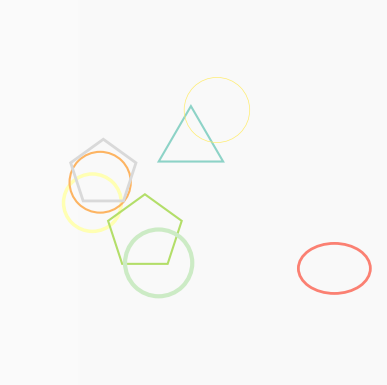[{"shape": "triangle", "thickness": 1.5, "radius": 0.48, "center": [0.493, 0.628]}, {"shape": "circle", "thickness": 2.5, "radius": 0.37, "center": [0.238, 0.474]}, {"shape": "oval", "thickness": 2, "radius": 0.46, "center": [0.863, 0.303]}, {"shape": "circle", "thickness": 1.5, "radius": 0.4, "center": [0.258, 0.527]}, {"shape": "pentagon", "thickness": 1.5, "radius": 0.5, "center": [0.374, 0.395]}, {"shape": "pentagon", "thickness": 2, "radius": 0.44, "center": [0.267, 0.55]}, {"shape": "circle", "thickness": 3, "radius": 0.43, "center": [0.409, 0.317]}, {"shape": "circle", "thickness": 0.5, "radius": 0.42, "center": [0.56, 0.714]}]